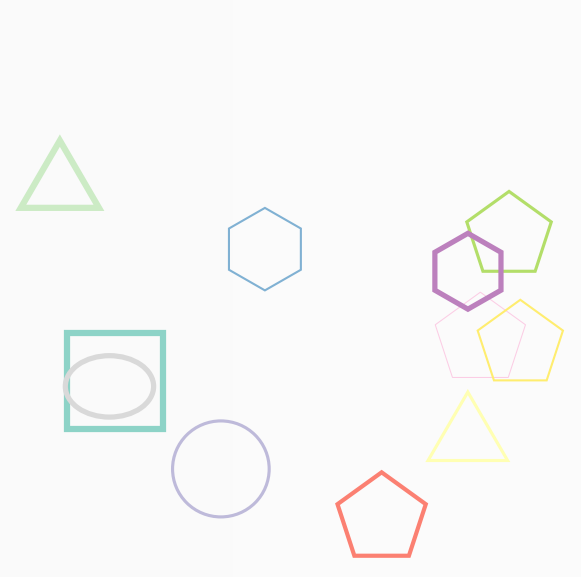[{"shape": "square", "thickness": 3, "radius": 0.41, "center": [0.198, 0.339]}, {"shape": "triangle", "thickness": 1.5, "radius": 0.4, "center": [0.805, 0.241]}, {"shape": "circle", "thickness": 1.5, "radius": 0.42, "center": [0.38, 0.187]}, {"shape": "pentagon", "thickness": 2, "radius": 0.4, "center": [0.657, 0.101]}, {"shape": "hexagon", "thickness": 1, "radius": 0.36, "center": [0.456, 0.568]}, {"shape": "pentagon", "thickness": 1.5, "radius": 0.38, "center": [0.876, 0.591]}, {"shape": "pentagon", "thickness": 0.5, "radius": 0.41, "center": [0.826, 0.412]}, {"shape": "oval", "thickness": 2.5, "radius": 0.38, "center": [0.188, 0.33]}, {"shape": "hexagon", "thickness": 2.5, "radius": 0.33, "center": [0.805, 0.529]}, {"shape": "triangle", "thickness": 3, "radius": 0.39, "center": [0.103, 0.678]}, {"shape": "pentagon", "thickness": 1, "radius": 0.39, "center": [0.895, 0.403]}]